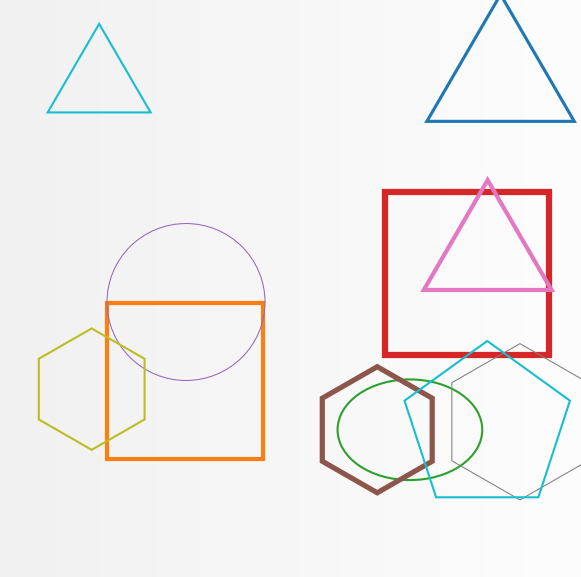[{"shape": "triangle", "thickness": 1.5, "radius": 0.73, "center": [0.861, 0.862]}, {"shape": "square", "thickness": 2, "radius": 0.67, "center": [0.319, 0.34]}, {"shape": "oval", "thickness": 1, "radius": 0.62, "center": [0.705, 0.255]}, {"shape": "square", "thickness": 3, "radius": 0.71, "center": [0.804, 0.525]}, {"shape": "circle", "thickness": 0.5, "radius": 0.68, "center": [0.32, 0.476]}, {"shape": "hexagon", "thickness": 2.5, "radius": 0.55, "center": [0.649, 0.255]}, {"shape": "triangle", "thickness": 2, "radius": 0.63, "center": [0.839, 0.56]}, {"shape": "hexagon", "thickness": 0.5, "radius": 0.68, "center": [0.895, 0.269]}, {"shape": "hexagon", "thickness": 1, "radius": 0.53, "center": [0.158, 0.325]}, {"shape": "triangle", "thickness": 1, "radius": 0.51, "center": [0.171, 0.856]}, {"shape": "pentagon", "thickness": 1, "radius": 0.75, "center": [0.838, 0.259]}]